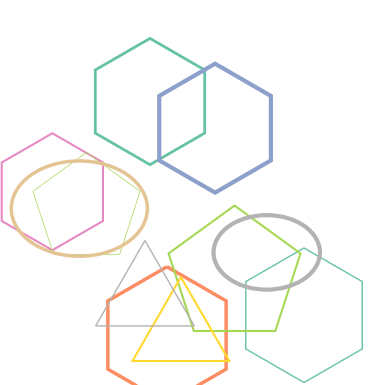[{"shape": "hexagon", "thickness": 2, "radius": 0.82, "center": [0.39, 0.736]}, {"shape": "hexagon", "thickness": 1, "radius": 0.87, "center": [0.79, 0.181]}, {"shape": "hexagon", "thickness": 2.5, "radius": 0.89, "center": [0.434, 0.13]}, {"shape": "hexagon", "thickness": 3, "radius": 0.84, "center": [0.559, 0.667]}, {"shape": "hexagon", "thickness": 1.5, "radius": 0.76, "center": [0.136, 0.502]}, {"shape": "pentagon", "thickness": 0.5, "radius": 0.73, "center": [0.225, 0.458]}, {"shape": "pentagon", "thickness": 1.5, "radius": 0.9, "center": [0.609, 0.286]}, {"shape": "triangle", "thickness": 1.5, "radius": 0.73, "center": [0.47, 0.135]}, {"shape": "oval", "thickness": 2.5, "radius": 0.88, "center": [0.206, 0.458]}, {"shape": "triangle", "thickness": 1, "radius": 0.74, "center": [0.376, 0.227]}, {"shape": "oval", "thickness": 3, "radius": 0.69, "center": [0.693, 0.344]}]